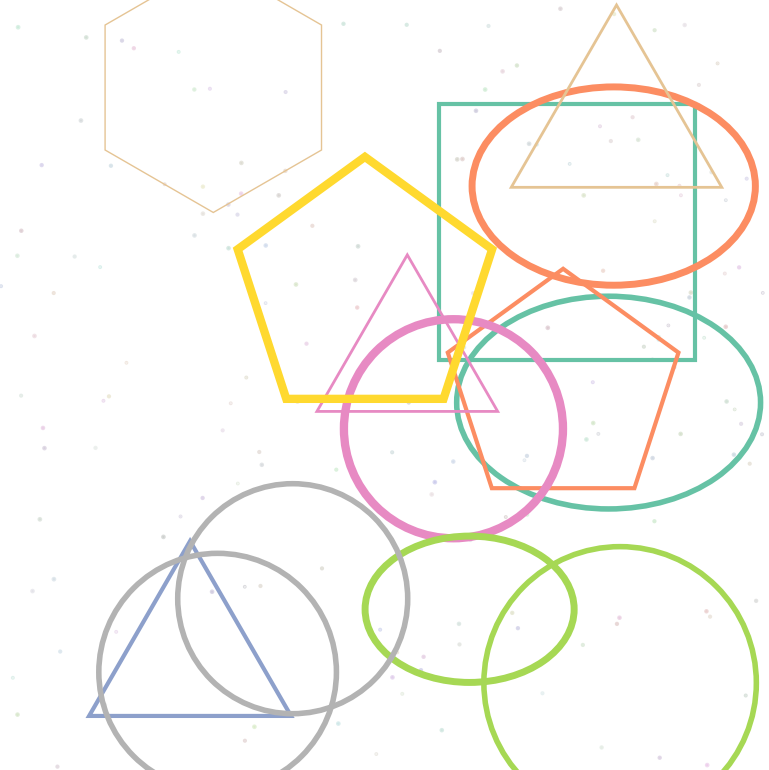[{"shape": "square", "thickness": 1.5, "radius": 0.83, "center": [0.737, 0.699]}, {"shape": "oval", "thickness": 2, "radius": 0.99, "center": [0.79, 0.477]}, {"shape": "pentagon", "thickness": 1.5, "radius": 0.79, "center": [0.731, 0.493]}, {"shape": "oval", "thickness": 2.5, "radius": 0.92, "center": [0.797, 0.758]}, {"shape": "triangle", "thickness": 1.5, "radius": 0.76, "center": [0.247, 0.146]}, {"shape": "circle", "thickness": 3, "radius": 0.71, "center": [0.589, 0.443]}, {"shape": "triangle", "thickness": 1, "radius": 0.68, "center": [0.529, 0.533]}, {"shape": "circle", "thickness": 2, "radius": 0.88, "center": [0.805, 0.113]}, {"shape": "oval", "thickness": 2.5, "radius": 0.68, "center": [0.61, 0.209]}, {"shape": "pentagon", "thickness": 3, "radius": 0.87, "center": [0.474, 0.623]}, {"shape": "hexagon", "thickness": 0.5, "radius": 0.81, "center": [0.277, 0.886]}, {"shape": "triangle", "thickness": 1, "radius": 0.79, "center": [0.801, 0.836]}, {"shape": "circle", "thickness": 2, "radius": 0.77, "center": [0.283, 0.127]}, {"shape": "circle", "thickness": 2, "radius": 0.75, "center": [0.38, 0.222]}]